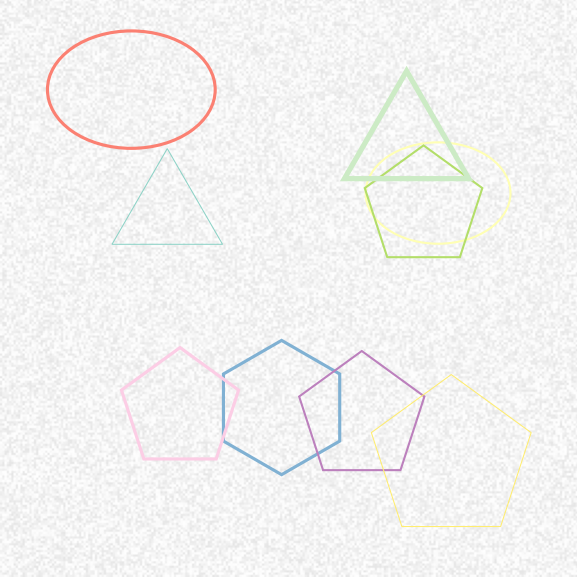[{"shape": "triangle", "thickness": 0.5, "radius": 0.55, "center": [0.29, 0.631]}, {"shape": "oval", "thickness": 1, "radius": 0.63, "center": [0.759, 0.665]}, {"shape": "oval", "thickness": 1.5, "radius": 0.73, "center": [0.227, 0.844]}, {"shape": "hexagon", "thickness": 1.5, "radius": 0.58, "center": [0.488, 0.293]}, {"shape": "pentagon", "thickness": 1, "radius": 0.54, "center": [0.733, 0.64]}, {"shape": "pentagon", "thickness": 1.5, "radius": 0.53, "center": [0.312, 0.291]}, {"shape": "pentagon", "thickness": 1, "radius": 0.57, "center": [0.626, 0.277]}, {"shape": "triangle", "thickness": 2.5, "radius": 0.62, "center": [0.704, 0.752]}, {"shape": "pentagon", "thickness": 0.5, "radius": 0.73, "center": [0.781, 0.205]}]